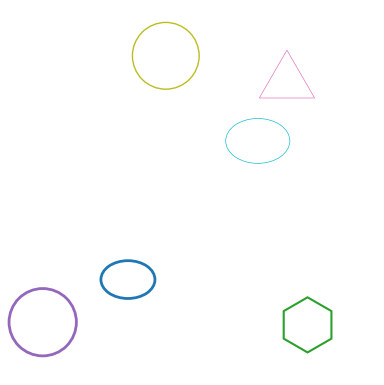[{"shape": "oval", "thickness": 2, "radius": 0.35, "center": [0.332, 0.274]}, {"shape": "hexagon", "thickness": 1.5, "radius": 0.36, "center": [0.799, 0.156]}, {"shape": "circle", "thickness": 2, "radius": 0.44, "center": [0.111, 0.163]}, {"shape": "triangle", "thickness": 0.5, "radius": 0.41, "center": [0.745, 0.787]}, {"shape": "circle", "thickness": 1, "radius": 0.43, "center": [0.431, 0.855]}, {"shape": "oval", "thickness": 0.5, "radius": 0.42, "center": [0.67, 0.634]}]